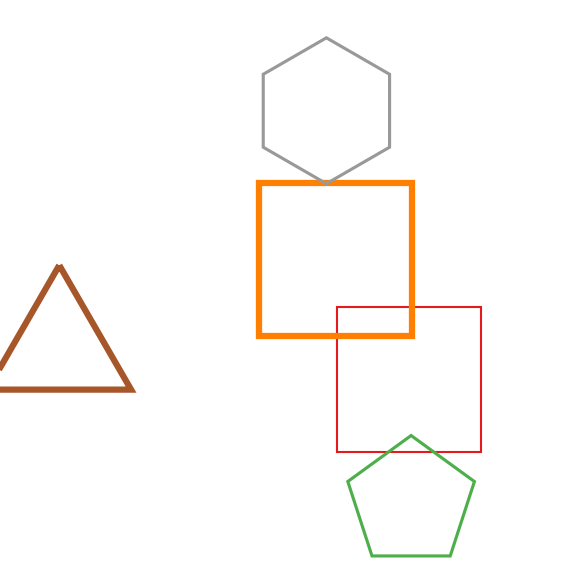[{"shape": "square", "thickness": 1, "radius": 0.62, "center": [0.708, 0.342]}, {"shape": "pentagon", "thickness": 1.5, "radius": 0.58, "center": [0.712, 0.13]}, {"shape": "square", "thickness": 3, "radius": 0.66, "center": [0.58, 0.549]}, {"shape": "triangle", "thickness": 3, "radius": 0.72, "center": [0.103, 0.396]}, {"shape": "hexagon", "thickness": 1.5, "radius": 0.63, "center": [0.565, 0.807]}]